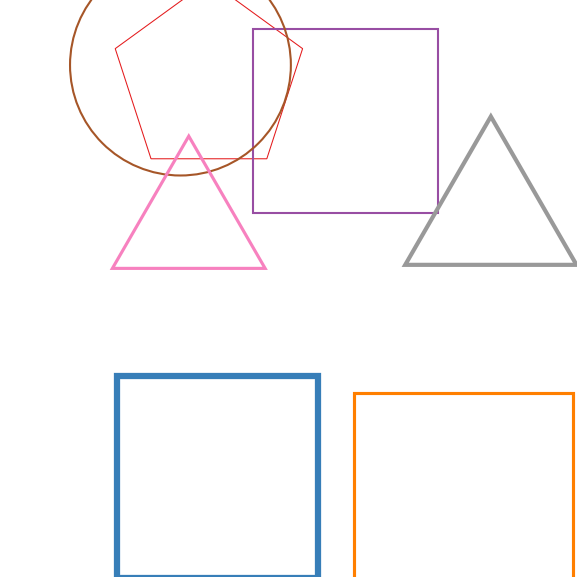[{"shape": "pentagon", "thickness": 0.5, "radius": 0.85, "center": [0.362, 0.862]}, {"shape": "square", "thickness": 3, "radius": 0.87, "center": [0.377, 0.173]}, {"shape": "square", "thickness": 1, "radius": 0.8, "center": [0.598, 0.789]}, {"shape": "square", "thickness": 1.5, "radius": 0.95, "center": [0.803, 0.13]}, {"shape": "circle", "thickness": 1, "radius": 0.96, "center": [0.312, 0.886]}, {"shape": "triangle", "thickness": 1.5, "radius": 0.76, "center": [0.327, 0.611]}, {"shape": "triangle", "thickness": 2, "radius": 0.86, "center": [0.85, 0.626]}]